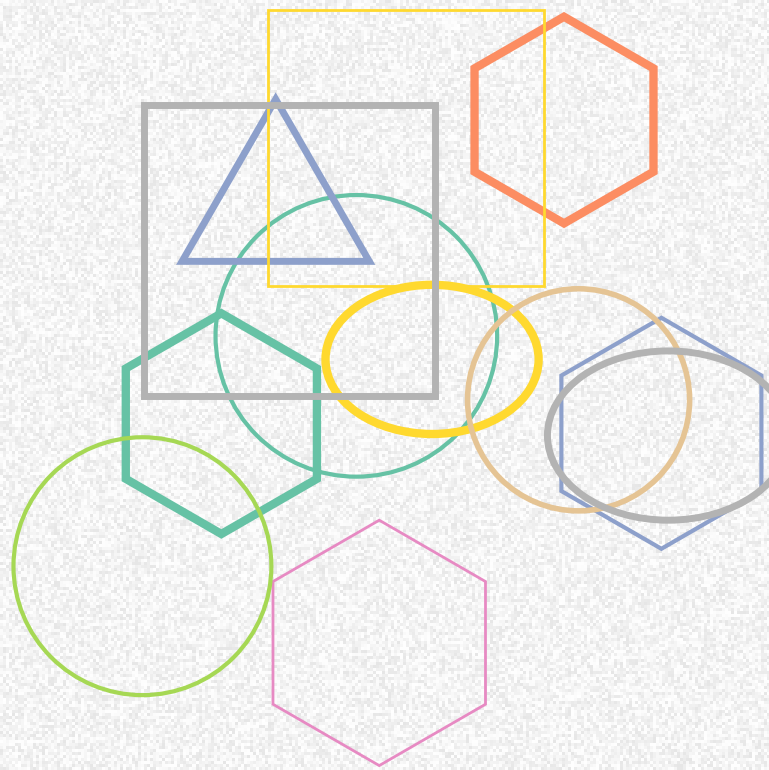[{"shape": "hexagon", "thickness": 3, "radius": 0.72, "center": [0.287, 0.45]}, {"shape": "circle", "thickness": 1.5, "radius": 0.91, "center": [0.463, 0.564]}, {"shape": "hexagon", "thickness": 3, "radius": 0.67, "center": [0.732, 0.844]}, {"shape": "triangle", "thickness": 2.5, "radius": 0.7, "center": [0.358, 0.731]}, {"shape": "hexagon", "thickness": 1.5, "radius": 0.75, "center": [0.859, 0.437]}, {"shape": "hexagon", "thickness": 1, "radius": 0.8, "center": [0.493, 0.165]}, {"shape": "circle", "thickness": 1.5, "radius": 0.84, "center": [0.185, 0.265]}, {"shape": "square", "thickness": 1, "radius": 0.9, "center": [0.527, 0.808]}, {"shape": "oval", "thickness": 3, "radius": 0.69, "center": [0.561, 0.533]}, {"shape": "circle", "thickness": 2, "radius": 0.72, "center": [0.751, 0.481]}, {"shape": "square", "thickness": 2.5, "radius": 0.94, "center": [0.376, 0.674]}, {"shape": "oval", "thickness": 2.5, "radius": 0.79, "center": [0.868, 0.434]}]